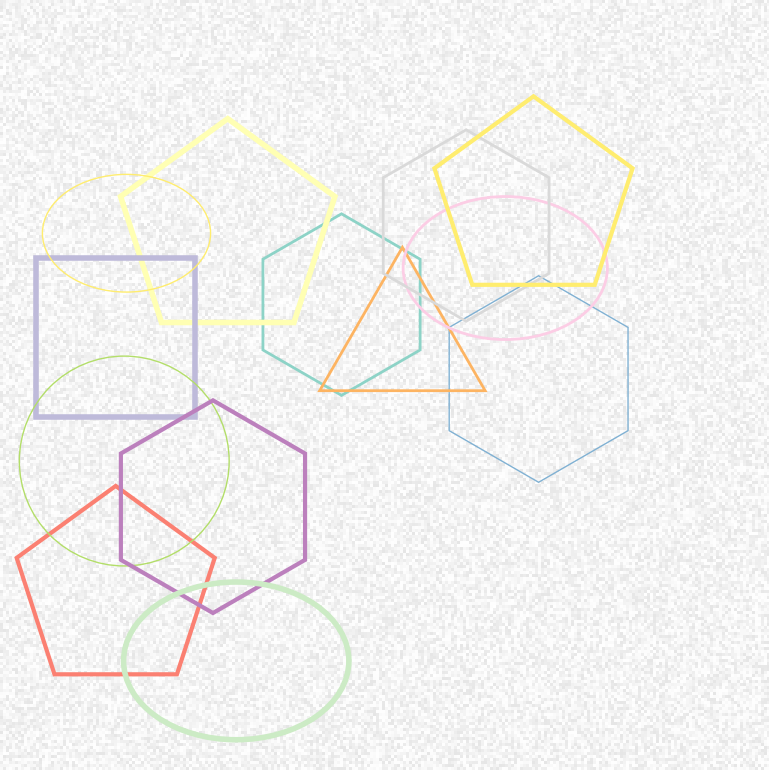[{"shape": "hexagon", "thickness": 1, "radius": 0.59, "center": [0.444, 0.604]}, {"shape": "pentagon", "thickness": 2, "radius": 0.73, "center": [0.296, 0.7]}, {"shape": "square", "thickness": 2, "radius": 0.52, "center": [0.15, 0.562]}, {"shape": "pentagon", "thickness": 1.5, "radius": 0.68, "center": [0.15, 0.234]}, {"shape": "hexagon", "thickness": 0.5, "radius": 0.67, "center": [0.699, 0.508]}, {"shape": "triangle", "thickness": 1, "radius": 0.62, "center": [0.523, 0.555]}, {"shape": "circle", "thickness": 0.5, "radius": 0.68, "center": [0.161, 0.401]}, {"shape": "oval", "thickness": 1, "radius": 0.66, "center": [0.656, 0.652]}, {"shape": "hexagon", "thickness": 1, "radius": 0.62, "center": [0.605, 0.707]}, {"shape": "hexagon", "thickness": 1.5, "radius": 0.69, "center": [0.277, 0.342]}, {"shape": "oval", "thickness": 2, "radius": 0.73, "center": [0.307, 0.142]}, {"shape": "oval", "thickness": 0.5, "radius": 0.55, "center": [0.164, 0.697]}, {"shape": "pentagon", "thickness": 1.5, "radius": 0.68, "center": [0.693, 0.74]}]